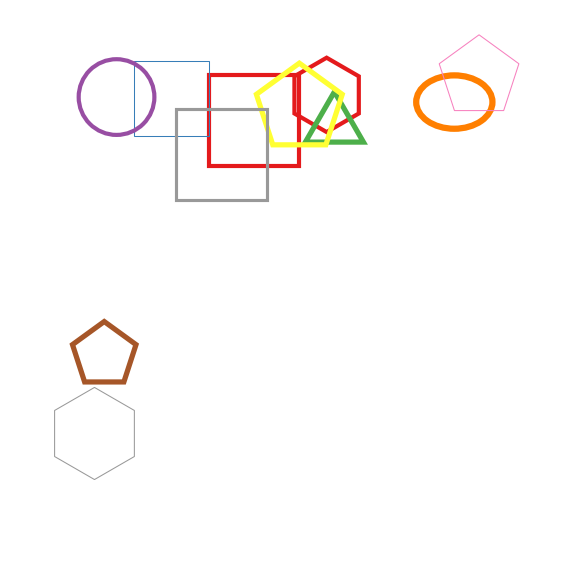[{"shape": "hexagon", "thickness": 2, "radius": 0.32, "center": [0.566, 0.835]}, {"shape": "square", "thickness": 2, "radius": 0.39, "center": [0.44, 0.791]}, {"shape": "square", "thickness": 0.5, "radius": 0.32, "center": [0.297, 0.828]}, {"shape": "triangle", "thickness": 2.5, "radius": 0.29, "center": [0.579, 0.782]}, {"shape": "circle", "thickness": 2, "radius": 0.33, "center": [0.202, 0.831]}, {"shape": "oval", "thickness": 3, "radius": 0.33, "center": [0.787, 0.822]}, {"shape": "pentagon", "thickness": 2.5, "radius": 0.39, "center": [0.518, 0.812]}, {"shape": "pentagon", "thickness": 2.5, "radius": 0.29, "center": [0.181, 0.385]}, {"shape": "pentagon", "thickness": 0.5, "radius": 0.36, "center": [0.83, 0.866]}, {"shape": "hexagon", "thickness": 0.5, "radius": 0.4, "center": [0.164, 0.248]}, {"shape": "square", "thickness": 1.5, "radius": 0.4, "center": [0.383, 0.731]}]